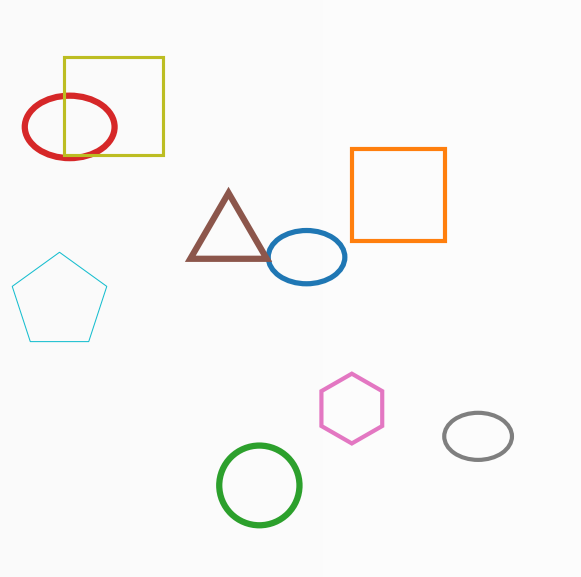[{"shape": "oval", "thickness": 2.5, "radius": 0.33, "center": [0.527, 0.554]}, {"shape": "square", "thickness": 2, "radius": 0.4, "center": [0.685, 0.661]}, {"shape": "circle", "thickness": 3, "radius": 0.35, "center": [0.446, 0.159]}, {"shape": "oval", "thickness": 3, "radius": 0.39, "center": [0.12, 0.779]}, {"shape": "triangle", "thickness": 3, "radius": 0.38, "center": [0.393, 0.589]}, {"shape": "hexagon", "thickness": 2, "radius": 0.3, "center": [0.605, 0.292]}, {"shape": "oval", "thickness": 2, "radius": 0.29, "center": [0.823, 0.244]}, {"shape": "square", "thickness": 1.5, "radius": 0.43, "center": [0.194, 0.815]}, {"shape": "pentagon", "thickness": 0.5, "radius": 0.43, "center": [0.102, 0.477]}]